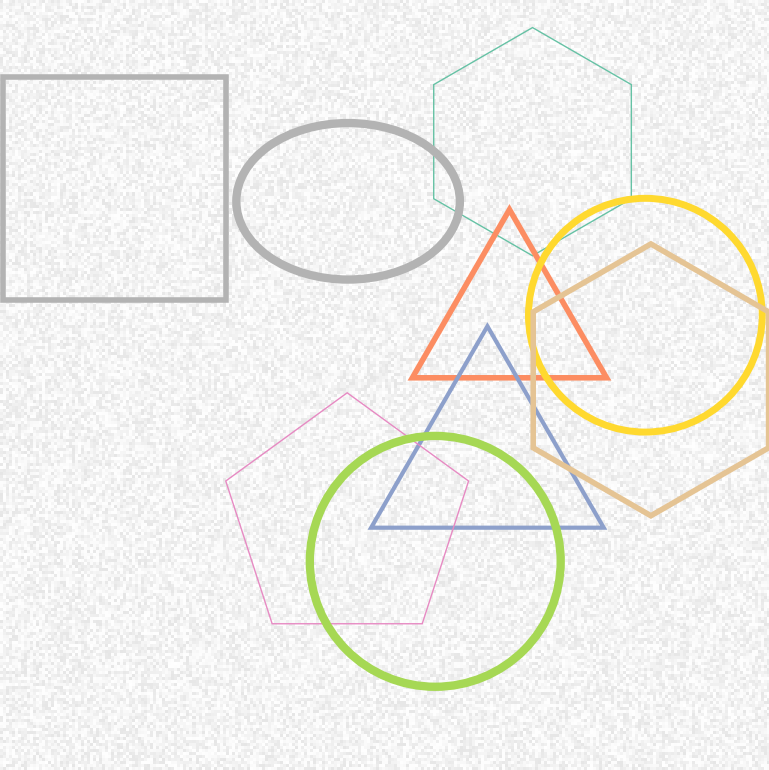[{"shape": "hexagon", "thickness": 0.5, "radius": 0.74, "center": [0.692, 0.816]}, {"shape": "triangle", "thickness": 2, "radius": 0.73, "center": [0.662, 0.582]}, {"shape": "triangle", "thickness": 1.5, "radius": 0.87, "center": [0.633, 0.402]}, {"shape": "pentagon", "thickness": 0.5, "radius": 0.83, "center": [0.451, 0.324]}, {"shape": "circle", "thickness": 3, "radius": 0.81, "center": [0.565, 0.271]}, {"shape": "circle", "thickness": 2.5, "radius": 0.76, "center": [0.838, 0.591]}, {"shape": "hexagon", "thickness": 2, "radius": 0.88, "center": [0.845, 0.507]}, {"shape": "oval", "thickness": 3, "radius": 0.73, "center": [0.452, 0.739]}, {"shape": "square", "thickness": 2, "radius": 0.72, "center": [0.149, 0.756]}]